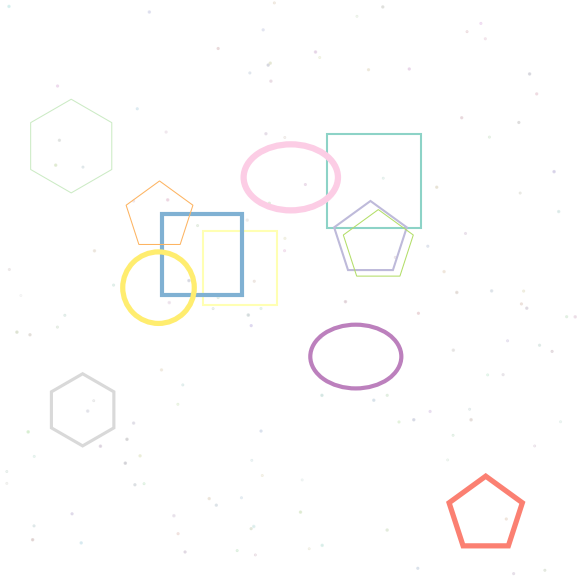[{"shape": "square", "thickness": 1, "radius": 0.41, "center": [0.647, 0.686]}, {"shape": "square", "thickness": 1, "radius": 0.32, "center": [0.415, 0.535]}, {"shape": "pentagon", "thickness": 1, "radius": 0.33, "center": [0.642, 0.585]}, {"shape": "pentagon", "thickness": 2.5, "radius": 0.33, "center": [0.841, 0.108]}, {"shape": "square", "thickness": 2, "radius": 0.35, "center": [0.35, 0.559]}, {"shape": "pentagon", "thickness": 0.5, "radius": 0.3, "center": [0.276, 0.625]}, {"shape": "pentagon", "thickness": 0.5, "radius": 0.32, "center": [0.655, 0.573]}, {"shape": "oval", "thickness": 3, "radius": 0.41, "center": [0.504, 0.692]}, {"shape": "hexagon", "thickness": 1.5, "radius": 0.31, "center": [0.143, 0.289]}, {"shape": "oval", "thickness": 2, "radius": 0.39, "center": [0.616, 0.382]}, {"shape": "hexagon", "thickness": 0.5, "radius": 0.41, "center": [0.123, 0.746]}, {"shape": "circle", "thickness": 2.5, "radius": 0.31, "center": [0.274, 0.501]}]